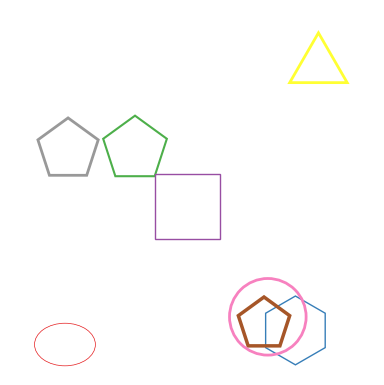[{"shape": "oval", "thickness": 0.5, "radius": 0.4, "center": [0.169, 0.105]}, {"shape": "hexagon", "thickness": 1, "radius": 0.45, "center": [0.767, 0.142]}, {"shape": "pentagon", "thickness": 1.5, "radius": 0.43, "center": [0.351, 0.613]}, {"shape": "square", "thickness": 1, "radius": 0.42, "center": [0.487, 0.463]}, {"shape": "triangle", "thickness": 2, "radius": 0.43, "center": [0.827, 0.828]}, {"shape": "pentagon", "thickness": 2.5, "radius": 0.35, "center": [0.686, 0.158]}, {"shape": "circle", "thickness": 2, "radius": 0.5, "center": [0.696, 0.177]}, {"shape": "pentagon", "thickness": 2, "radius": 0.41, "center": [0.177, 0.611]}]